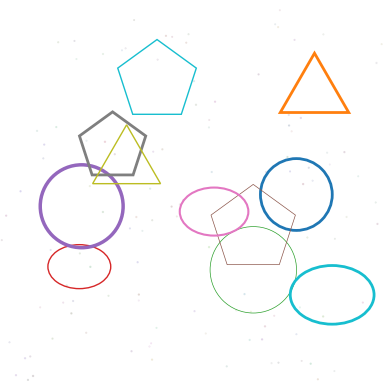[{"shape": "circle", "thickness": 2, "radius": 0.47, "center": [0.77, 0.495]}, {"shape": "triangle", "thickness": 2, "radius": 0.51, "center": [0.817, 0.759]}, {"shape": "circle", "thickness": 0.5, "radius": 0.56, "center": [0.658, 0.299]}, {"shape": "oval", "thickness": 1, "radius": 0.41, "center": [0.206, 0.307]}, {"shape": "circle", "thickness": 2.5, "radius": 0.54, "center": [0.212, 0.464]}, {"shape": "pentagon", "thickness": 0.5, "radius": 0.58, "center": [0.658, 0.406]}, {"shape": "oval", "thickness": 1.5, "radius": 0.45, "center": [0.556, 0.45]}, {"shape": "pentagon", "thickness": 2, "radius": 0.45, "center": [0.292, 0.619]}, {"shape": "triangle", "thickness": 1, "radius": 0.51, "center": [0.329, 0.574]}, {"shape": "pentagon", "thickness": 1, "radius": 0.54, "center": [0.408, 0.79]}, {"shape": "oval", "thickness": 2, "radius": 0.54, "center": [0.863, 0.234]}]